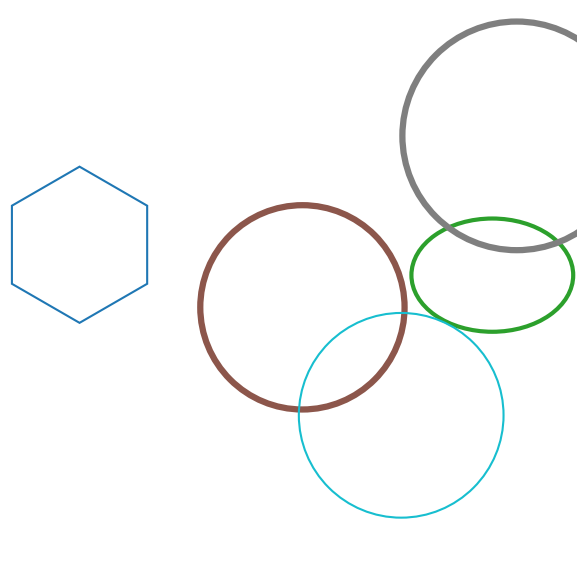[{"shape": "hexagon", "thickness": 1, "radius": 0.68, "center": [0.138, 0.575]}, {"shape": "oval", "thickness": 2, "radius": 0.7, "center": [0.852, 0.523]}, {"shape": "circle", "thickness": 3, "radius": 0.88, "center": [0.524, 0.467]}, {"shape": "circle", "thickness": 3, "radius": 0.99, "center": [0.895, 0.764]}, {"shape": "circle", "thickness": 1, "radius": 0.89, "center": [0.695, 0.28]}]